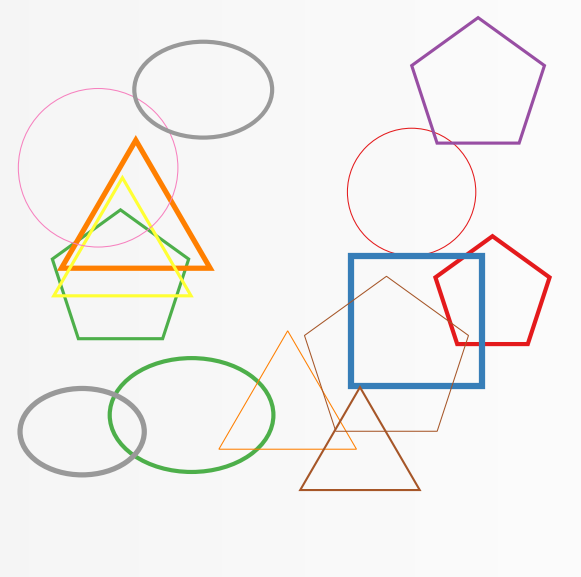[{"shape": "pentagon", "thickness": 2, "radius": 0.52, "center": [0.847, 0.487]}, {"shape": "circle", "thickness": 0.5, "radius": 0.55, "center": [0.708, 0.667]}, {"shape": "square", "thickness": 3, "radius": 0.56, "center": [0.717, 0.443]}, {"shape": "pentagon", "thickness": 1.5, "radius": 0.62, "center": [0.207, 0.512]}, {"shape": "oval", "thickness": 2, "radius": 0.7, "center": [0.33, 0.28]}, {"shape": "pentagon", "thickness": 1.5, "radius": 0.6, "center": [0.823, 0.848]}, {"shape": "triangle", "thickness": 0.5, "radius": 0.68, "center": [0.495, 0.29]}, {"shape": "triangle", "thickness": 2.5, "radius": 0.74, "center": [0.234, 0.609]}, {"shape": "triangle", "thickness": 1.5, "radius": 0.68, "center": [0.211, 0.555]}, {"shape": "triangle", "thickness": 1, "radius": 0.59, "center": [0.619, 0.21]}, {"shape": "pentagon", "thickness": 0.5, "radius": 0.74, "center": [0.665, 0.372]}, {"shape": "circle", "thickness": 0.5, "radius": 0.69, "center": [0.169, 0.709]}, {"shape": "oval", "thickness": 2, "radius": 0.59, "center": [0.35, 0.844]}, {"shape": "oval", "thickness": 2.5, "radius": 0.53, "center": [0.141, 0.252]}]